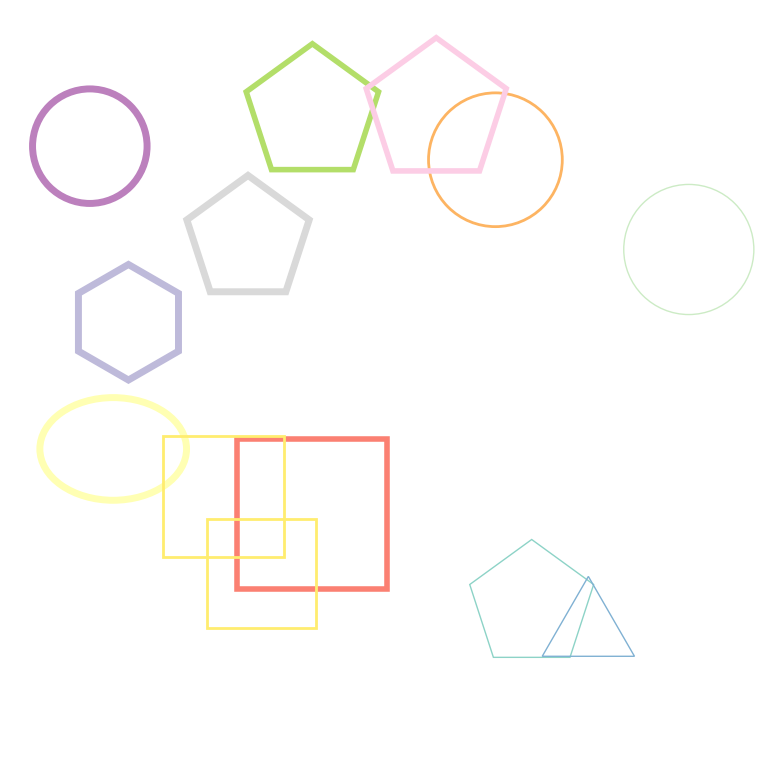[{"shape": "pentagon", "thickness": 0.5, "radius": 0.42, "center": [0.691, 0.215]}, {"shape": "oval", "thickness": 2.5, "radius": 0.48, "center": [0.147, 0.417]}, {"shape": "hexagon", "thickness": 2.5, "radius": 0.38, "center": [0.167, 0.581]}, {"shape": "square", "thickness": 2, "radius": 0.49, "center": [0.405, 0.333]}, {"shape": "triangle", "thickness": 0.5, "radius": 0.35, "center": [0.764, 0.182]}, {"shape": "circle", "thickness": 1, "radius": 0.43, "center": [0.643, 0.793]}, {"shape": "pentagon", "thickness": 2, "radius": 0.45, "center": [0.406, 0.853]}, {"shape": "pentagon", "thickness": 2, "radius": 0.48, "center": [0.567, 0.855]}, {"shape": "pentagon", "thickness": 2.5, "radius": 0.42, "center": [0.322, 0.689]}, {"shape": "circle", "thickness": 2.5, "radius": 0.37, "center": [0.117, 0.81]}, {"shape": "circle", "thickness": 0.5, "radius": 0.42, "center": [0.895, 0.676]}, {"shape": "square", "thickness": 1, "radius": 0.35, "center": [0.339, 0.255]}, {"shape": "square", "thickness": 1, "radius": 0.39, "center": [0.29, 0.355]}]